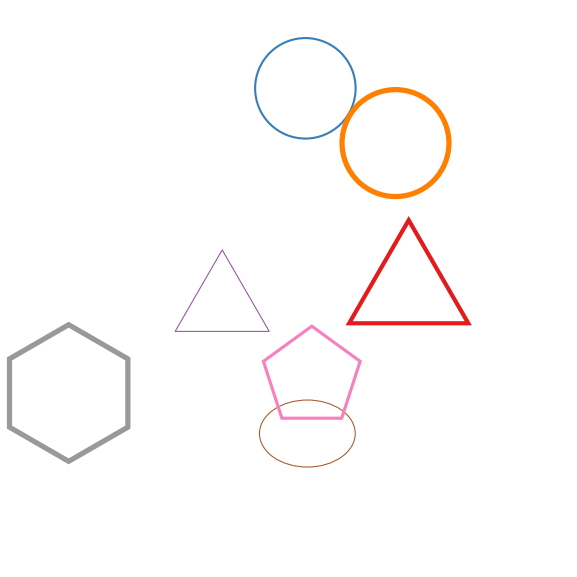[{"shape": "triangle", "thickness": 2, "radius": 0.6, "center": [0.708, 0.499]}, {"shape": "circle", "thickness": 1, "radius": 0.43, "center": [0.529, 0.846]}, {"shape": "triangle", "thickness": 0.5, "radius": 0.47, "center": [0.385, 0.472]}, {"shape": "circle", "thickness": 2.5, "radius": 0.46, "center": [0.685, 0.751]}, {"shape": "oval", "thickness": 0.5, "radius": 0.41, "center": [0.532, 0.248]}, {"shape": "pentagon", "thickness": 1.5, "radius": 0.44, "center": [0.54, 0.346]}, {"shape": "hexagon", "thickness": 2.5, "radius": 0.59, "center": [0.119, 0.319]}]